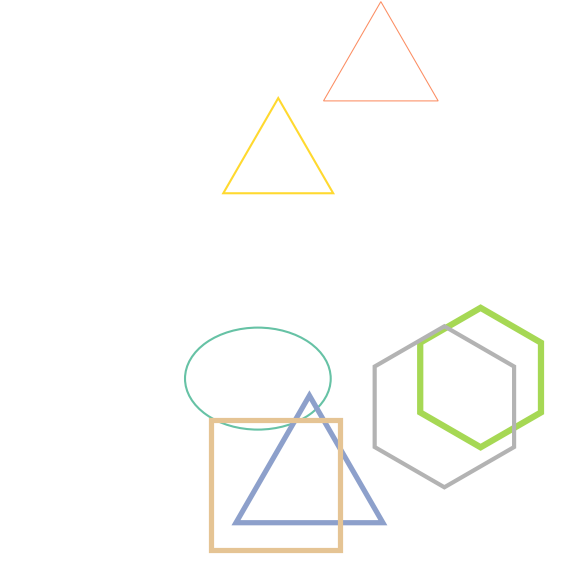[{"shape": "oval", "thickness": 1, "radius": 0.63, "center": [0.447, 0.344]}, {"shape": "triangle", "thickness": 0.5, "radius": 0.57, "center": [0.659, 0.882]}, {"shape": "triangle", "thickness": 2.5, "radius": 0.73, "center": [0.536, 0.167]}, {"shape": "hexagon", "thickness": 3, "radius": 0.6, "center": [0.832, 0.345]}, {"shape": "triangle", "thickness": 1, "radius": 0.55, "center": [0.482, 0.719]}, {"shape": "square", "thickness": 2.5, "radius": 0.56, "center": [0.477, 0.159]}, {"shape": "hexagon", "thickness": 2, "radius": 0.7, "center": [0.769, 0.295]}]